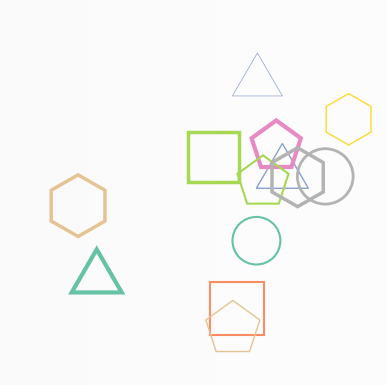[{"shape": "triangle", "thickness": 3, "radius": 0.37, "center": [0.25, 0.278]}, {"shape": "circle", "thickness": 1.5, "radius": 0.31, "center": [0.662, 0.375]}, {"shape": "square", "thickness": 1.5, "radius": 0.35, "center": [0.611, 0.199]}, {"shape": "triangle", "thickness": 1, "radius": 0.39, "center": [0.729, 0.55]}, {"shape": "triangle", "thickness": 0.5, "radius": 0.37, "center": [0.664, 0.788]}, {"shape": "pentagon", "thickness": 3, "radius": 0.33, "center": [0.713, 0.62]}, {"shape": "pentagon", "thickness": 1.5, "radius": 0.35, "center": [0.679, 0.527]}, {"shape": "square", "thickness": 2.5, "radius": 0.33, "center": [0.551, 0.592]}, {"shape": "hexagon", "thickness": 1, "radius": 0.33, "center": [0.9, 0.69]}, {"shape": "pentagon", "thickness": 1, "radius": 0.37, "center": [0.601, 0.146]}, {"shape": "hexagon", "thickness": 2.5, "radius": 0.4, "center": [0.202, 0.466]}, {"shape": "hexagon", "thickness": 2.5, "radius": 0.38, "center": [0.768, 0.54]}, {"shape": "circle", "thickness": 2, "radius": 0.36, "center": [0.839, 0.542]}]